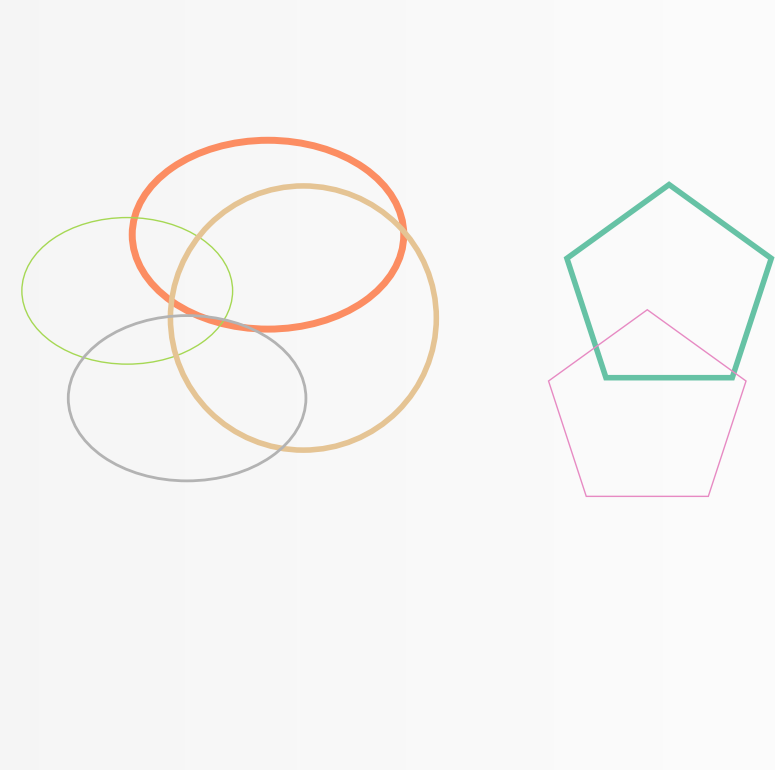[{"shape": "pentagon", "thickness": 2, "radius": 0.69, "center": [0.863, 0.622]}, {"shape": "oval", "thickness": 2.5, "radius": 0.88, "center": [0.346, 0.695]}, {"shape": "pentagon", "thickness": 0.5, "radius": 0.67, "center": [0.835, 0.464]}, {"shape": "oval", "thickness": 0.5, "radius": 0.68, "center": [0.164, 0.622]}, {"shape": "circle", "thickness": 2, "radius": 0.86, "center": [0.391, 0.587]}, {"shape": "oval", "thickness": 1, "radius": 0.77, "center": [0.241, 0.483]}]